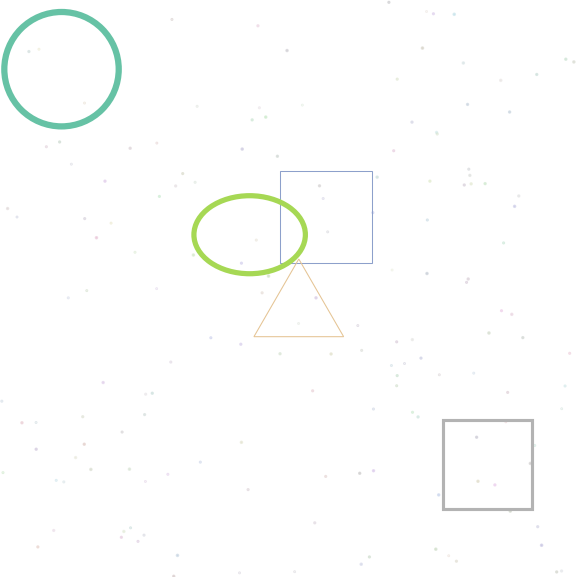[{"shape": "circle", "thickness": 3, "radius": 0.5, "center": [0.107, 0.879]}, {"shape": "square", "thickness": 0.5, "radius": 0.4, "center": [0.564, 0.623]}, {"shape": "oval", "thickness": 2.5, "radius": 0.48, "center": [0.432, 0.593]}, {"shape": "triangle", "thickness": 0.5, "radius": 0.45, "center": [0.517, 0.461]}, {"shape": "square", "thickness": 1.5, "radius": 0.39, "center": [0.845, 0.194]}]